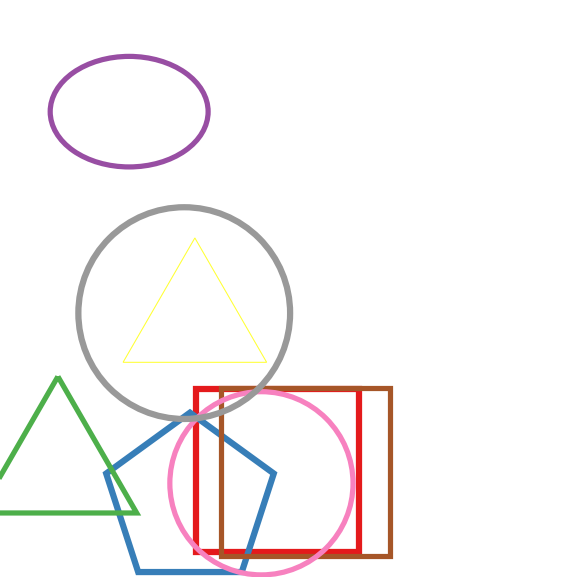[{"shape": "square", "thickness": 3, "radius": 0.71, "center": [0.481, 0.184]}, {"shape": "pentagon", "thickness": 3, "radius": 0.76, "center": [0.329, 0.132]}, {"shape": "triangle", "thickness": 2.5, "radius": 0.79, "center": [0.1, 0.19]}, {"shape": "oval", "thickness": 2.5, "radius": 0.68, "center": [0.224, 0.806]}, {"shape": "triangle", "thickness": 0.5, "radius": 0.72, "center": [0.337, 0.444]}, {"shape": "square", "thickness": 2.5, "radius": 0.73, "center": [0.529, 0.182]}, {"shape": "circle", "thickness": 2.5, "radius": 0.79, "center": [0.453, 0.162]}, {"shape": "circle", "thickness": 3, "radius": 0.92, "center": [0.319, 0.457]}]